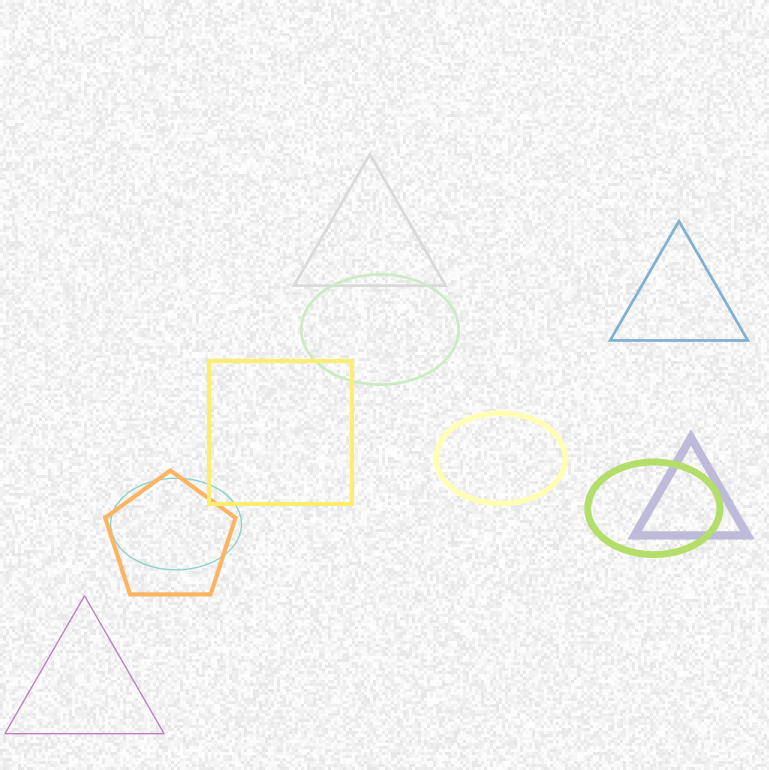[{"shape": "oval", "thickness": 0.5, "radius": 0.42, "center": [0.229, 0.319]}, {"shape": "oval", "thickness": 2, "radius": 0.42, "center": [0.65, 0.405]}, {"shape": "triangle", "thickness": 3, "radius": 0.42, "center": [0.897, 0.347]}, {"shape": "triangle", "thickness": 1, "radius": 0.52, "center": [0.882, 0.609]}, {"shape": "pentagon", "thickness": 1.5, "radius": 0.44, "center": [0.221, 0.3]}, {"shape": "oval", "thickness": 2.5, "radius": 0.43, "center": [0.849, 0.34]}, {"shape": "triangle", "thickness": 1, "radius": 0.57, "center": [0.48, 0.686]}, {"shape": "triangle", "thickness": 0.5, "radius": 0.6, "center": [0.11, 0.107]}, {"shape": "oval", "thickness": 1, "radius": 0.51, "center": [0.493, 0.572]}, {"shape": "square", "thickness": 1.5, "radius": 0.47, "center": [0.364, 0.438]}]